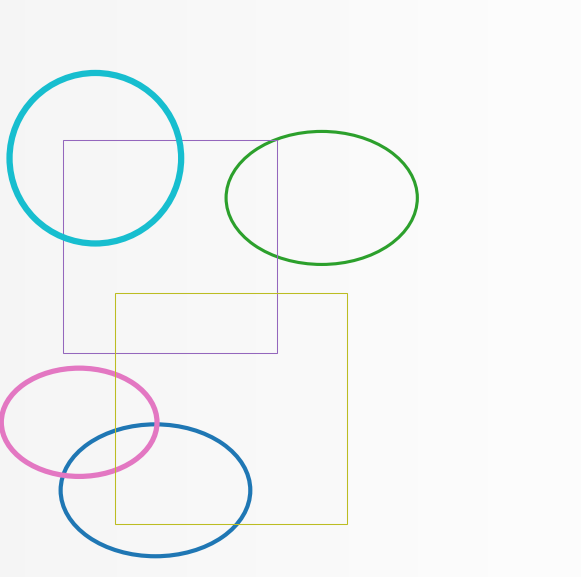[{"shape": "oval", "thickness": 2, "radius": 0.82, "center": [0.267, 0.15]}, {"shape": "oval", "thickness": 1.5, "radius": 0.82, "center": [0.553, 0.656]}, {"shape": "square", "thickness": 0.5, "radius": 0.92, "center": [0.292, 0.573]}, {"shape": "oval", "thickness": 2.5, "radius": 0.67, "center": [0.136, 0.268]}, {"shape": "square", "thickness": 0.5, "radius": 1.0, "center": [0.398, 0.291]}, {"shape": "circle", "thickness": 3, "radius": 0.74, "center": [0.164, 0.725]}]